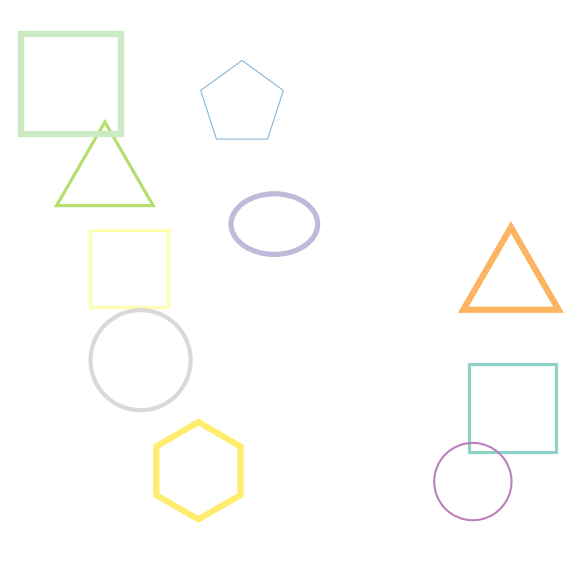[{"shape": "square", "thickness": 1.5, "radius": 0.38, "center": [0.888, 0.293]}, {"shape": "square", "thickness": 1.5, "radius": 0.33, "center": [0.223, 0.534]}, {"shape": "oval", "thickness": 2.5, "radius": 0.37, "center": [0.475, 0.611]}, {"shape": "pentagon", "thickness": 0.5, "radius": 0.38, "center": [0.419, 0.819]}, {"shape": "triangle", "thickness": 3, "radius": 0.48, "center": [0.885, 0.51]}, {"shape": "triangle", "thickness": 1.5, "radius": 0.48, "center": [0.182, 0.691]}, {"shape": "circle", "thickness": 2, "radius": 0.43, "center": [0.243, 0.375]}, {"shape": "circle", "thickness": 1, "radius": 0.33, "center": [0.819, 0.165]}, {"shape": "square", "thickness": 3, "radius": 0.43, "center": [0.123, 0.854]}, {"shape": "hexagon", "thickness": 3, "radius": 0.42, "center": [0.343, 0.184]}]